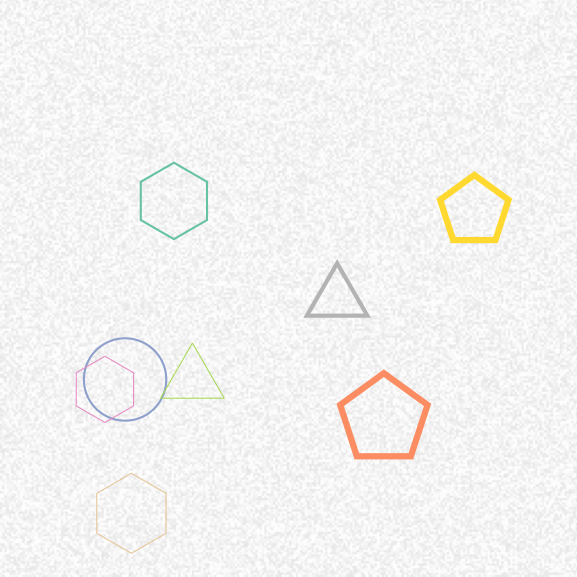[{"shape": "hexagon", "thickness": 1, "radius": 0.33, "center": [0.301, 0.651]}, {"shape": "pentagon", "thickness": 3, "radius": 0.4, "center": [0.665, 0.273]}, {"shape": "circle", "thickness": 1, "radius": 0.36, "center": [0.217, 0.342]}, {"shape": "hexagon", "thickness": 0.5, "radius": 0.29, "center": [0.182, 0.325]}, {"shape": "triangle", "thickness": 0.5, "radius": 0.32, "center": [0.333, 0.341]}, {"shape": "pentagon", "thickness": 3, "radius": 0.31, "center": [0.821, 0.634]}, {"shape": "hexagon", "thickness": 0.5, "radius": 0.35, "center": [0.228, 0.11]}, {"shape": "triangle", "thickness": 2, "radius": 0.3, "center": [0.584, 0.483]}]